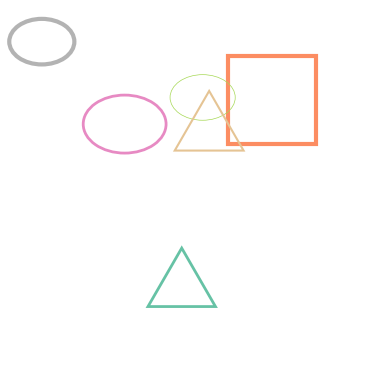[{"shape": "triangle", "thickness": 2, "radius": 0.51, "center": [0.472, 0.254]}, {"shape": "square", "thickness": 3, "radius": 0.57, "center": [0.706, 0.741]}, {"shape": "oval", "thickness": 2, "radius": 0.54, "center": [0.324, 0.678]}, {"shape": "oval", "thickness": 0.5, "radius": 0.42, "center": [0.526, 0.747]}, {"shape": "triangle", "thickness": 1.5, "radius": 0.52, "center": [0.543, 0.661]}, {"shape": "oval", "thickness": 3, "radius": 0.42, "center": [0.109, 0.892]}]